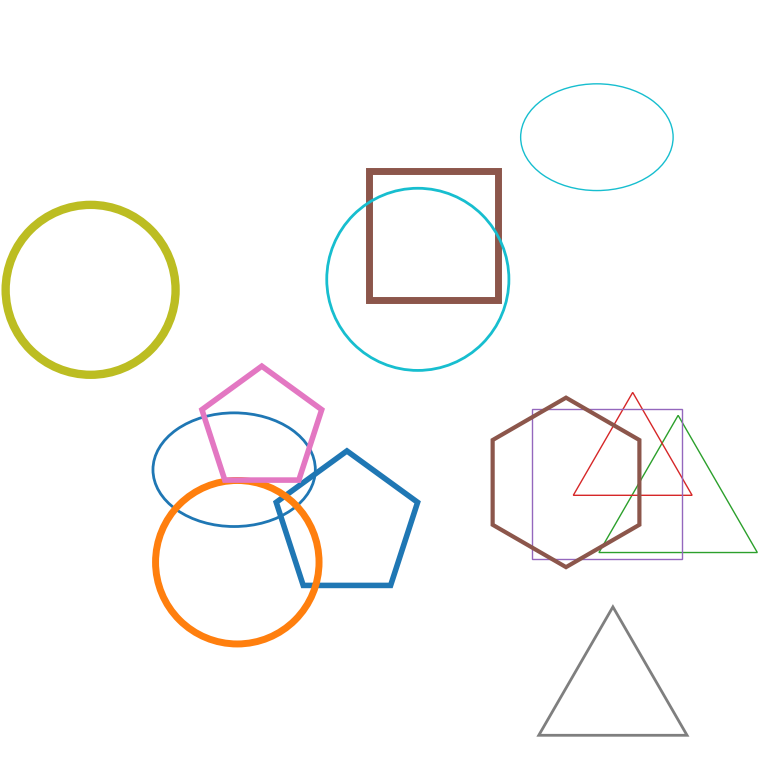[{"shape": "pentagon", "thickness": 2, "radius": 0.48, "center": [0.451, 0.318]}, {"shape": "oval", "thickness": 1, "radius": 0.53, "center": [0.304, 0.39]}, {"shape": "circle", "thickness": 2.5, "radius": 0.53, "center": [0.308, 0.27]}, {"shape": "triangle", "thickness": 0.5, "radius": 0.59, "center": [0.881, 0.342]}, {"shape": "triangle", "thickness": 0.5, "radius": 0.45, "center": [0.822, 0.401]}, {"shape": "square", "thickness": 0.5, "radius": 0.49, "center": [0.788, 0.372]}, {"shape": "square", "thickness": 2.5, "radius": 0.42, "center": [0.563, 0.694]}, {"shape": "hexagon", "thickness": 1.5, "radius": 0.55, "center": [0.735, 0.374]}, {"shape": "pentagon", "thickness": 2, "radius": 0.41, "center": [0.34, 0.443]}, {"shape": "triangle", "thickness": 1, "radius": 0.56, "center": [0.796, 0.101]}, {"shape": "circle", "thickness": 3, "radius": 0.55, "center": [0.118, 0.624]}, {"shape": "oval", "thickness": 0.5, "radius": 0.5, "center": [0.775, 0.822]}, {"shape": "circle", "thickness": 1, "radius": 0.59, "center": [0.543, 0.637]}]